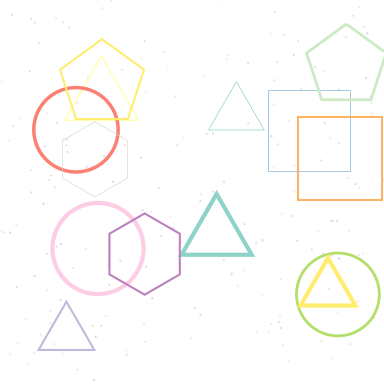[{"shape": "triangle", "thickness": 3, "radius": 0.53, "center": [0.563, 0.391]}, {"shape": "triangle", "thickness": 0.5, "radius": 0.42, "center": [0.614, 0.704]}, {"shape": "triangle", "thickness": 1, "radius": 0.56, "center": [0.264, 0.743]}, {"shape": "triangle", "thickness": 1.5, "radius": 0.42, "center": [0.173, 0.133]}, {"shape": "circle", "thickness": 2.5, "radius": 0.55, "center": [0.197, 0.663]}, {"shape": "square", "thickness": 0.5, "radius": 0.53, "center": [0.803, 0.661]}, {"shape": "square", "thickness": 1.5, "radius": 0.54, "center": [0.883, 0.589]}, {"shape": "circle", "thickness": 2, "radius": 0.54, "center": [0.878, 0.235]}, {"shape": "circle", "thickness": 3, "radius": 0.59, "center": [0.255, 0.355]}, {"shape": "hexagon", "thickness": 0.5, "radius": 0.49, "center": [0.247, 0.586]}, {"shape": "hexagon", "thickness": 1.5, "radius": 0.53, "center": [0.376, 0.34]}, {"shape": "pentagon", "thickness": 2, "radius": 0.54, "center": [0.9, 0.829]}, {"shape": "triangle", "thickness": 3, "radius": 0.41, "center": [0.852, 0.248]}, {"shape": "pentagon", "thickness": 1.5, "radius": 0.57, "center": [0.265, 0.784]}]